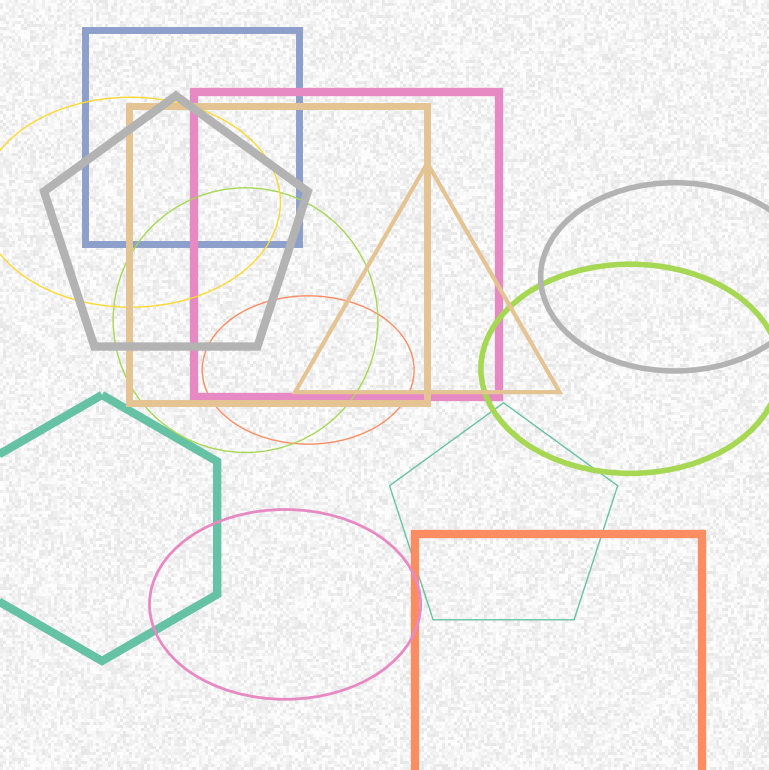[{"shape": "pentagon", "thickness": 0.5, "radius": 0.78, "center": [0.654, 0.321]}, {"shape": "hexagon", "thickness": 3, "radius": 0.86, "center": [0.132, 0.314]}, {"shape": "square", "thickness": 3, "radius": 0.93, "center": [0.725, 0.12]}, {"shape": "oval", "thickness": 0.5, "radius": 0.69, "center": [0.4, 0.52]}, {"shape": "square", "thickness": 2.5, "radius": 0.7, "center": [0.25, 0.822]}, {"shape": "oval", "thickness": 1, "radius": 0.88, "center": [0.37, 0.215]}, {"shape": "square", "thickness": 3, "radius": 0.99, "center": [0.45, 0.682]}, {"shape": "circle", "thickness": 0.5, "radius": 0.86, "center": [0.319, 0.584]}, {"shape": "oval", "thickness": 2, "radius": 0.97, "center": [0.819, 0.521]}, {"shape": "oval", "thickness": 0.5, "radius": 0.97, "center": [0.169, 0.737]}, {"shape": "triangle", "thickness": 1.5, "radius": 0.99, "center": [0.555, 0.59]}, {"shape": "square", "thickness": 2.5, "radius": 0.97, "center": [0.361, 0.67]}, {"shape": "pentagon", "thickness": 3, "radius": 0.9, "center": [0.228, 0.696]}, {"shape": "oval", "thickness": 2, "radius": 0.87, "center": [0.877, 0.64]}]